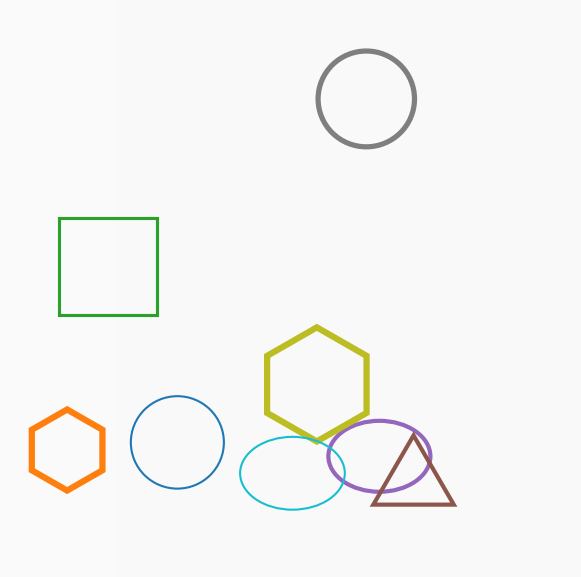[{"shape": "circle", "thickness": 1, "radius": 0.4, "center": [0.305, 0.233]}, {"shape": "hexagon", "thickness": 3, "radius": 0.35, "center": [0.115, 0.22]}, {"shape": "square", "thickness": 1.5, "radius": 0.42, "center": [0.186, 0.538]}, {"shape": "oval", "thickness": 2, "radius": 0.44, "center": [0.653, 0.209]}, {"shape": "triangle", "thickness": 2, "radius": 0.4, "center": [0.711, 0.165]}, {"shape": "circle", "thickness": 2.5, "radius": 0.41, "center": [0.63, 0.828]}, {"shape": "hexagon", "thickness": 3, "radius": 0.49, "center": [0.545, 0.333]}, {"shape": "oval", "thickness": 1, "radius": 0.45, "center": [0.503, 0.18]}]